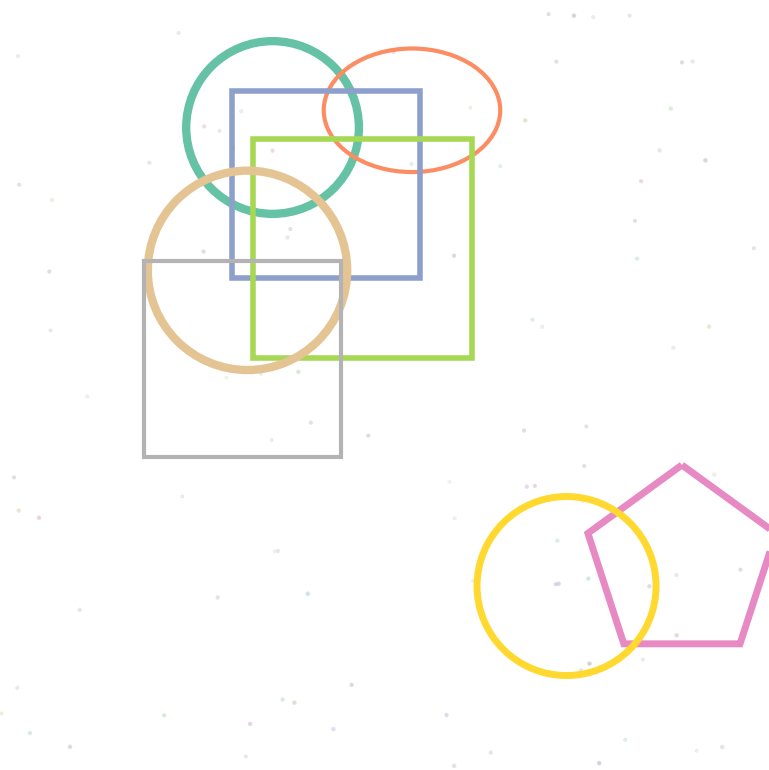[{"shape": "circle", "thickness": 3, "radius": 0.56, "center": [0.354, 0.834]}, {"shape": "oval", "thickness": 1.5, "radius": 0.57, "center": [0.535, 0.857]}, {"shape": "square", "thickness": 2, "radius": 0.61, "center": [0.423, 0.761]}, {"shape": "pentagon", "thickness": 2.5, "radius": 0.64, "center": [0.886, 0.268]}, {"shape": "square", "thickness": 2, "radius": 0.71, "center": [0.471, 0.677]}, {"shape": "circle", "thickness": 2.5, "radius": 0.58, "center": [0.736, 0.239]}, {"shape": "circle", "thickness": 3, "radius": 0.65, "center": [0.321, 0.649]}, {"shape": "square", "thickness": 1.5, "radius": 0.64, "center": [0.315, 0.534]}]